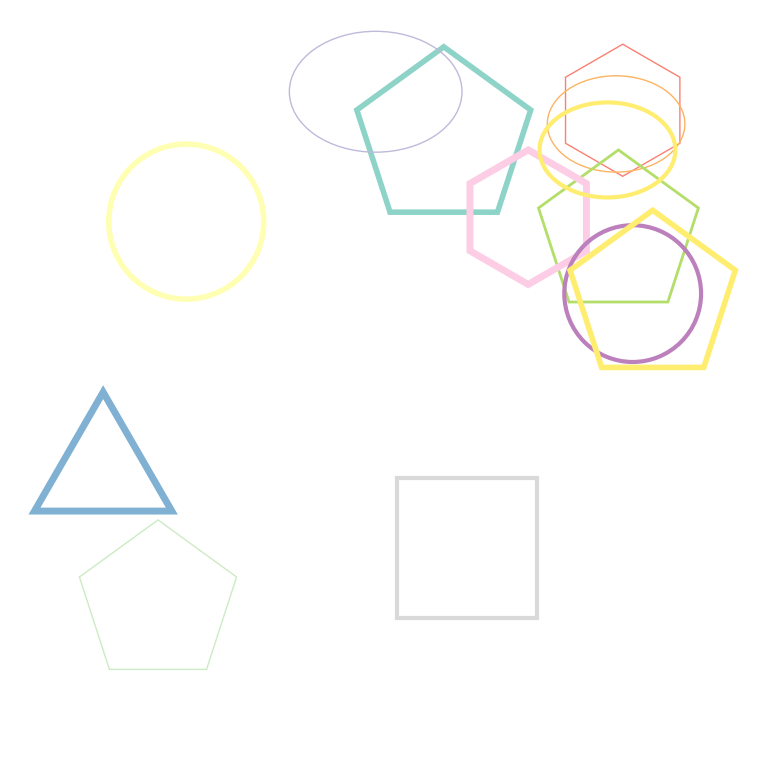[{"shape": "pentagon", "thickness": 2, "radius": 0.59, "center": [0.576, 0.82]}, {"shape": "circle", "thickness": 2, "radius": 0.5, "center": [0.242, 0.712]}, {"shape": "oval", "thickness": 0.5, "radius": 0.56, "center": [0.488, 0.881]}, {"shape": "hexagon", "thickness": 0.5, "radius": 0.43, "center": [0.809, 0.857]}, {"shape": "triangle", "thickness": 2.5, "radius": 0.51, "center": [0.134, 0.388]}, {"shape": "oval", "thickness": 0.5, "radius": 0.45, "center": [0.8, 0.839]}, {"shape": "pentagon", "thickness": 1, "radius": 0.55, "center": [0.803, 0.696]}, {"shape": "hexagon", "thickness": 2.5, "radius": 0.44, "center": [0.686, 0.718]}, {"shape": "square", "thickness": 1.5, "radius": 0.45, "center": [0.607, 0.288]}, {"shape": "circle", "thickness": 1.5, "radius": 0.44, "center": [0.822, 0.619]}, {"shape": "pentagon", "thickness": 0.5, "radius": 0.54, "center": [0.205, 0.217]}, {"shape": "pentagon", "thickness": 2, "radius": 0.56, "center": [0.848, 0.614]}, {"shape": "oval", "thickness": 1.5, "radius": 0.44, "center": [0.789, 0.805]}]